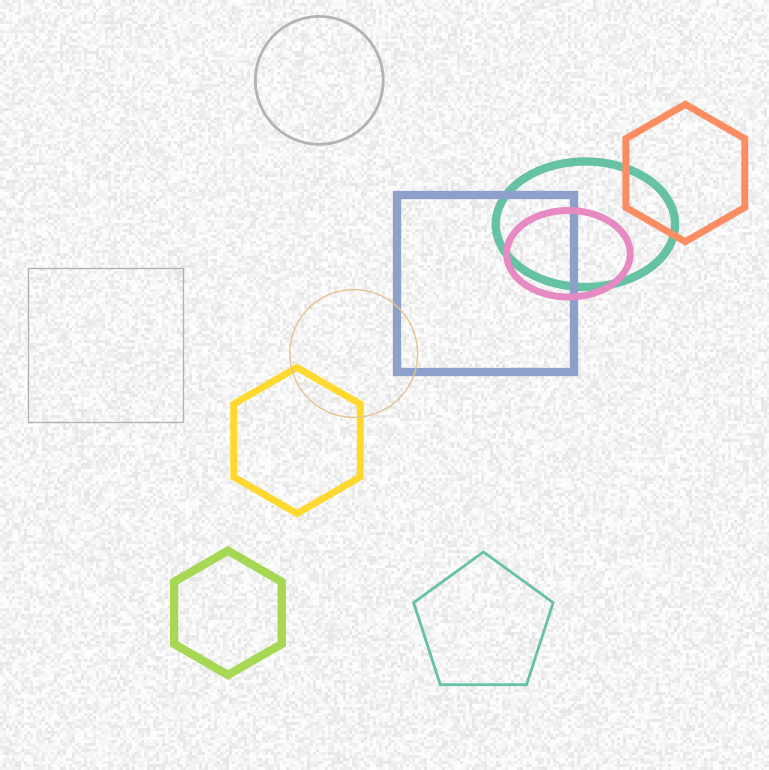[{"shape": "oval", "thickness": 3, "radius": 0.58, "center": [0.76, 0.709]}, {"shape": "pentagon", "thickness": 1, "radius": 0.48, "center": [0.628, 0.188]}, {"shape": "hexagon", "thickness": 2.5, "radius": 0.45, "center": [0.89, 0.775]}, {"shape": "square", "thickness": 3, "radius": 0.57, "center": [0.63, 0.632]}, {"shape": "oval", "thickness": 2.5, "radius": 0.4, "center": [0.738, 0.67]}, {"shape": "hexagon", "thickness": 3, "radius": 0.4, "center": [0.296, 0.204]}, {"shape": "hexagon", "thickness": 2.5, "radius": 0.47, "center": [0.386, 0.428]}, {"shape": "circle", "thickness": 0.5, "radius": 0.41, "center": [0.459, 0.541]}, {"shape": "circle", "thickness": 1, "radius": 0.42, "center": [0.415, 0.896]}, {"shape": "square", "thickness": 0.5, "radius": 0.5, "center": [0.137, 0.552]}]